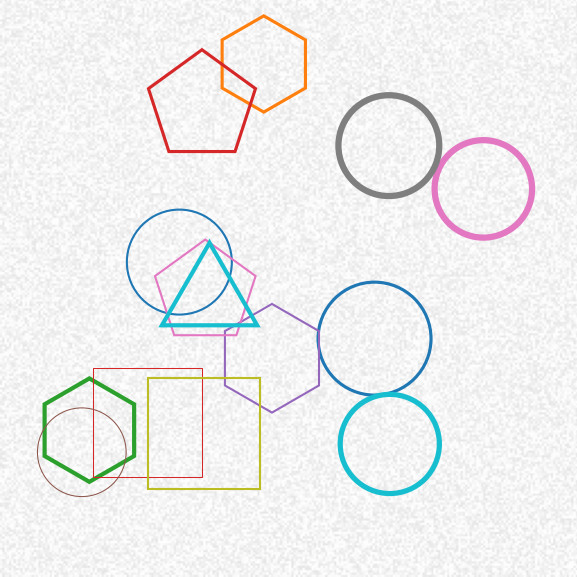[{"shape": "circle", "thickness": 1, "radius": 0.45, "center": [0.311, 0.545]}, {"shape": "circle", "thickness": 1.5, "radius": 0.49, "center": [0.649, 0.413]}, {"shape": "hexagon", "thickness": 1.5, "radius": 0.42, "center": [0.457, 0.888]}, {"shape": "hexagon", "thickness": 2, "radius": 0.45, "center": [0.155, 0.254]}, {"shape": "pentagon", "thickness": 1.5, "radius": 0.49, "center": [0.35, 0.816]}, {"shape": "square", "thickness": 0.5, "radius": 0.47, "center": [0.255, 0.268]}, {"shape": "hexagon", "thickness": 1, "radius": 0.47, "center": [0.471, 0.379]}, {"shape": "circle", "thickness": 0.5, "radius": 0.38, "center": [0.142, 0.216]}, {"shape": "pentagon", "thickness": 1, "radius": 0.46, "center": [0.355, 0.493]}, {"shape": "circle", "thickness": 3, "radius": 0.42, "center": [0.837, 0.672]}, {"shape": "circle", "thickness": 3, "radius": 0.44, "center": [0.673, 0.747]}, {"shape": "square", "thickness": 1, "radius": 0.48, "center": [0.354, 0.248]}, {"shape": "triangle", "thickness": 2, "radius": 0.48, "center": [0.363, 0.483]}, {"shape": "circle", "thickness": 2.5, "radius": 0.43, "center": [0.675, 0.23]}]